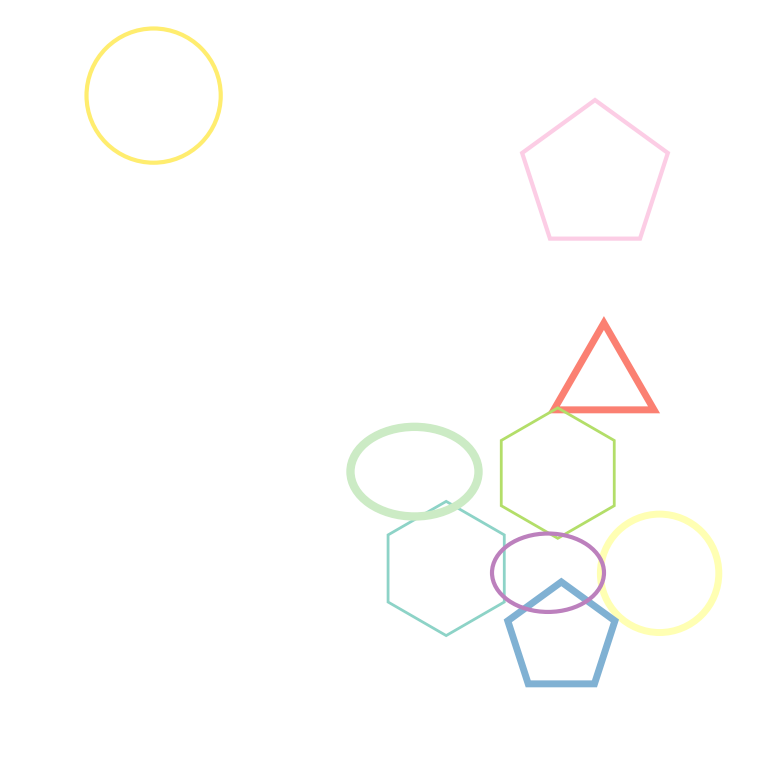[{"shape": "hexagon", "thickness": 1, "radius": 0.44, "center": [0.579, 0.262]}, {"shape": "circle", "thickness": 2.5, "radius": 0.38, "center": [0.857, 0.255]}, {"shape": "triangle", "thickness": 2.5, "radius": 0.38, "center": [0.784, 0.505]}, {"shape": "pentagon", "thickness": 2.5, "radius": 0.37, "center": [0.729, 0.171]}, {"shape": "hexagon", "thickness": 1, "radius": 0.42, "center": [0.724, 0.386]}, {"shape": "pentagon", "thickness": 1.5, "radius": 0.5, "center": [0.773, 0.771]}, {"shape": "oval", "thickness": 1.5, "radius": 0.36, "center": [0.712, 0.256]}, {"shape": "oval", "thickness": 3, "radius": 0.42, "center": [0.538, 0.387]}, {"shape": "circle", "thickness": 1.5, "radius": 0.44, "center": [0.2, 0.876]}]